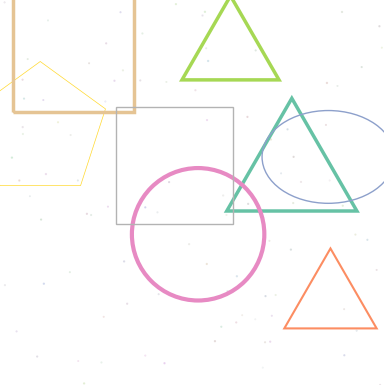[{"shape": "triangle", "thickness": 2.5, "radius": 0.98, "center": [0.758, 0.549]}, {"shape": "triangle", "thickness": 1.5, "radius": 0.69, "center": [0.858, 0.216]}, {"shape": "oval", "thickness": 1, "radius": 0.86, "center": [0.853, 0.592]}, {"shape": "circle", "thickness": 3, "radius": 0.86, "center": [0.515, 0.391]}, {"shape": "triangle", "thickness": 2.5, "radius": 0.73, "center": [0.599, 0.865]}, {"shape": "pentagon", "thickness": 0.5, "radius": 0.89, "center": [0.104, 0.662]}, {"shape": "square", "thickness": 2.5, "radius": 0.79, "center": [0.191, 0.866]}, {"shape": "square", "thickness": 1, "radius": 0.76, "center": [0.453, 0.571]}]